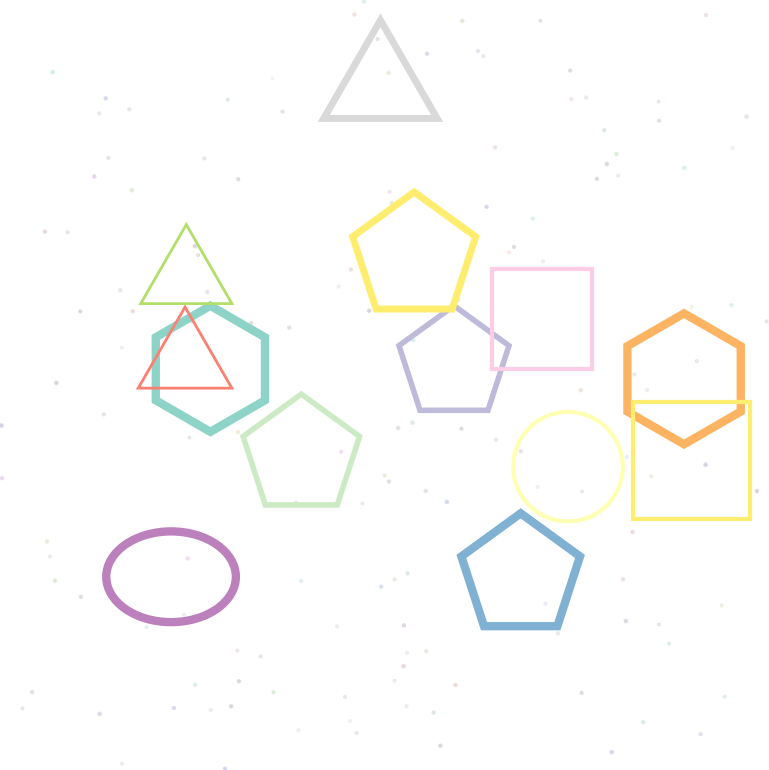[{"shape": "hexagon", "thickness": 3, "radius": 0.41, "center": [0.273, 0.521]}, {"shape": "circle", "thickness": 1.5, "radius": 0.36, "center": [0.738, 0.394]}, {"shape": "pentagon", "thickness": 2, "radius": 0.38, "center": [0.59, 0.528]}, {"shape": "triangle", "thickness": 1, "radius": 0.35, "center": [0.24, 0.531]}, {"shape": "pentagon", "thickness": 3, "radius": 0.41, "center": [0.676, 0.252]}, {"shape": "hexagon", "thickness": 3, "radius": 0.42, "center": [0.888, 0.508]}, {"shape": "triangle", "thickness": 1, "radius": 0.34, "center": [0.242, 0.64]}, {"shape": "square", "thickness": 1.5, "radius": 0.33, "center": [0.704, 0.586]}, {"shape": "triangle", "thickness": 2.5, "radius": 0.42, "center": [0.494, 0.889]}, {"shape": "oval", "thickness": 3, "radius": 0.42, "center": [0.222, 0.251]}, {"shape": "pentagon", "thickness": 2, "radius": 0.4, "center": [0.391, 0.409]}, {"shape": "pentagon", "thickness": 2.5, "radius": 0.42, "center": [0.538, 0.667]}, {"shape": "square", "thickness": 1.5, "radius": 0.38, "center": [0.898, 0.402]}]